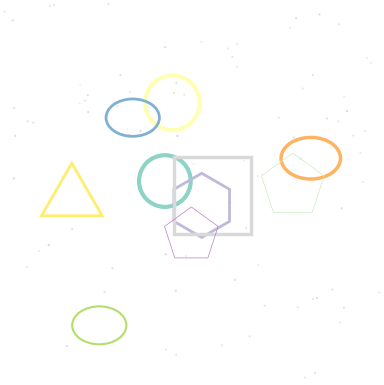[{"shape": "circle", "thickness": 3, "radius": 0.34, "center": [0.428, 0.53]}, {"shape": "circle", "thickness": 3, "radius": 0.35, "center": [0.448, 0.733]}, {"shape": "hexagon", "thickness": 2, "radius": 0.42, "center": [0.524, 0.467]}, {"shape": "oval", "thickness": 2, "radius": 0.35, "center": [0.345, 0.694]}, {"shape": "oval", "thickness": 2.5, "radius": 0.39, "center": [0.807, 0.589]}, {"shape": "oval", "thickness": 1.5, "radius": 0.35, "center": [0.258, 0.155]}, {"shape": "square", "thickness": 2.5, "radius": 0.5, "center": [0.552, 0.492]}, {"shape": "pentagon", "thickness": 0.5, "radius": 0.37, "center": [0.497, 0.389]}, {"shape": "pentagon", "thickness": 0.5, "radius": 0.43, "center": [0.76, 0.517]}, {"shape": "triangle", "thickness": 2, "radius": 0.46, "center": [0.187, 0.485]}]